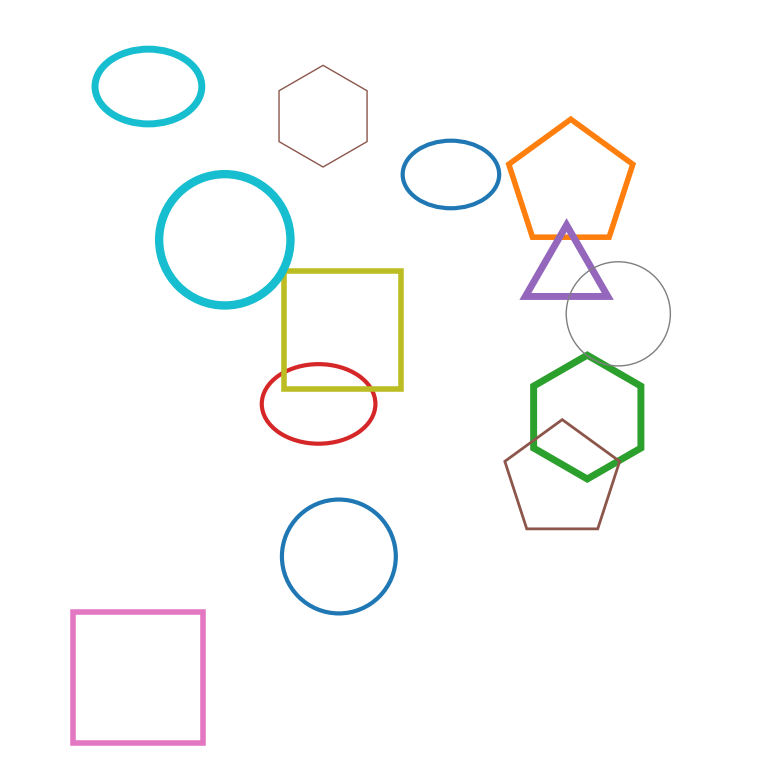[{"shape": "circle", "thickness": 1.5, "radius": 0.37, "center": [0.44, 0.277]}, {"shape": "oval", "thickness": 1.5, "radius": 0.31, "center": [0.586, 0.773]}, {"shape": "pentagon", "thickness": 2, "radius": 0.42, "center": [0.741, 0.76]}, {"shape": "hexagon", "thickness": 2.5, "radius": 0.4, "center": [0.763, 0.458]}, {"shape": "oval", "thickness": 1.5, "radius": 0.37, "center": [0.414, 0.475]}, {"shape": "triangle", "thickness": 2.5, "radius": 0.31, "center": [0.736, 0.646]}, {"shape": "pentagon", "thickness": 1, "radius": 0.39, "center": [0.73, 0.377]}, {"shape": "hexagon", "thickness": 0.5, "radius": 0.33, "center": [0.42, 0.849]}, {"shape": "square", "thickness": 2, "radius": 0.42, "center": [0.179, 0.12]}, {"shape": "circle", "thickness": 0.5, "radius": 0.34, "center": [0.803, 0.592]}, {"shape": "square", "thickness": 2, "radius": 0.38, "center": [0.445, 0.572]}, {"shape": "circle", "thickness": 3, "radius": 0.43, "center": [0.292, 0.689]}, {"shape": "oval", "thickness": 2.5, "radius": 0.35, "center": [0.193, 0.888]}]